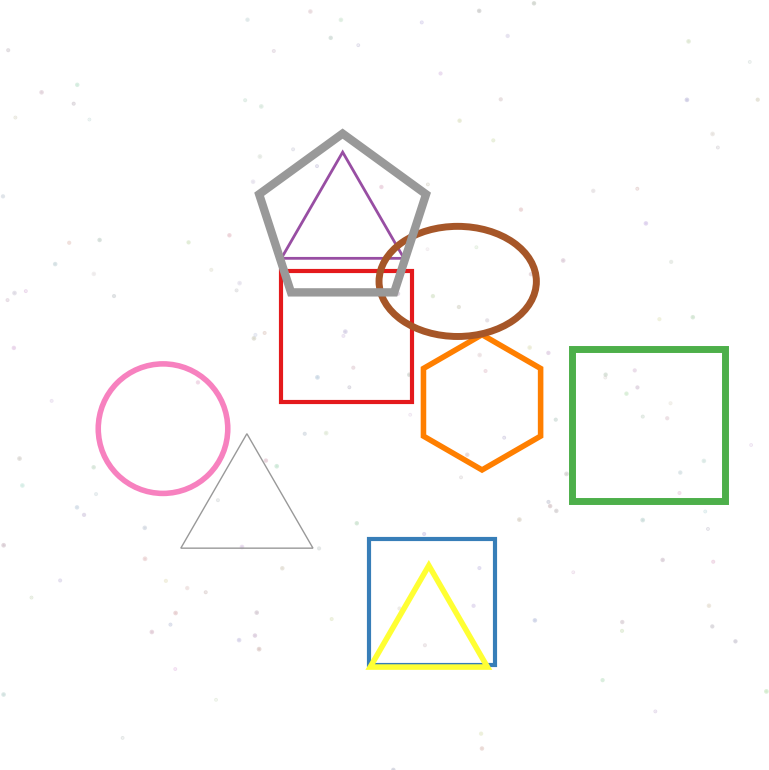[{"shape": "square", "thickness": 1.5, "radius": 0.43, "center": [0.45, 0.563]}, {"shape": "square", "thickness": 1.5, "radius": 0.41, "center": [0.561, 0.218]}, {"shape": "square", "thickness": 2.5, "radius": 0.5, "center": [0.843, 0.448]}, {"shape": "triangle", "thickness": 1, "radius": 0.46, "center": [0.445, 0.71]}, {"shape": "hexagon", "thickness": 2, "radius": 0.44, "center": [0.626, 0.478]}, {"shape": "triangle", "thickness": 2, "radius": 0.44, "center": [0.557, 0.178]}, {"shape": "oval", "thickness": 2.5, "radius": 0.51, "center": [0.594, 0.635]}, {"shape": "circle", "thickness": 2, "radius": 0.42, "center": [0.212, 0.443]}, {"shape": "pentagon", "thickness": 3, "radius": 0.57, "center": [0.445, 0.713]}, {"shape": "triangle", "thickness": 0.5, "radius": 0.5, "center": [0.321, 0.338]}]